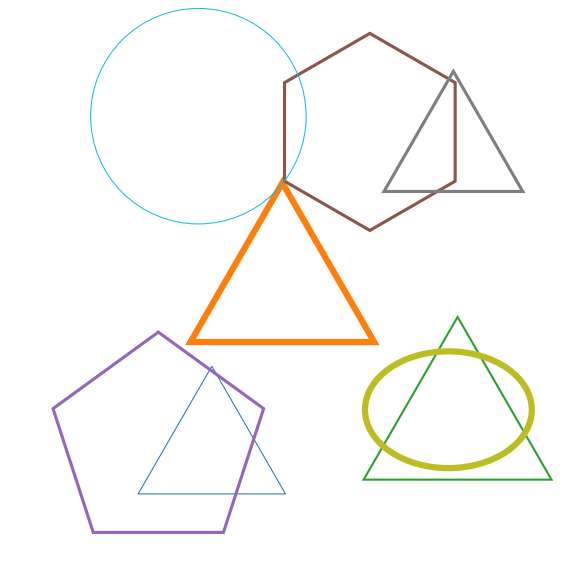[{"shape": "triangle", "thickness": 0.5, "radius": 0.74, "center": [0.367, 0.218]}, {"shape": "triangle", "thickness": 3, "radius": 0.92, "center": [0.489, 0.499]}, {"shape": "triangle", "thickness": 1, "radius": 0.94, "center": [0.792, 0.262]}, {"shape": "pentagon", "thickness": 1.5, "radius": 0.96, "center": [0.274, 0.232]}, {"shape": "hexagon", "thickness": 1.5, "radius": 0.85, "center": [0.64, 0.771]}, {"shape": "triangle", "thickness": 1.5, "radius": 0.69, "center": [0.785, 0.737]}, {"shape": "oval", "thickness": 3, "radius": 0.72, "center": [0.776, 0.29]}, {"shape": "circle", "thickness": 0.5, "radius": 0.93, "center": [0.344, 0.798]}]